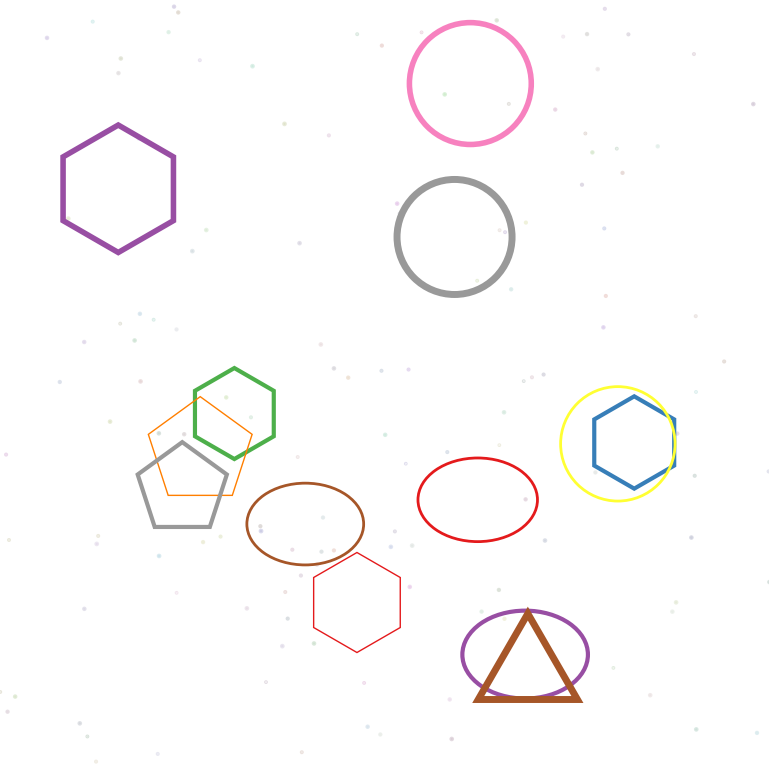[{"shape": "oval", "thickness": 1, "radius": 0.39, "center": [0.62, 0.351]}, {"shape": "hexagon", "thickness": 0.5, "radius": 0.32, "center": [0.464, 0.218]}, {"shape": "hexagon", "thickness": 1.5, "radius": 0.3, "center": [0.824, 0.425]}, {"shape": "hexagon", "thickness": 1.5, "radius": 0.3, "center": [0.304, 0.463]}, {"shape": "hexagon", "thickness": 2, "radius": 0.41, "center": [0.154, 0.755]}, {"shape": "oval", "thickness": 1.5, "radius": 0.41, "center": [0.682, 0.15]}, {"shape": "pentagon", "thickness": 0.5, "radius": 0.35, "center": [0.26, 0.414]}, {"shape": "circle", "thickness": 1, "radius": 0.37, "center": [0.802, 0.424]}, {"shape": "oval", "thickness": 1, "radius": 0.38, "center": [0.396, 0.319]}, {"shape": "triangle", "thickness": 2.5, "radius": 0.37, "center": [0.685, 0.129]}, {"shape": "circle", "thickness": 2, "radius": 0.4, "center": [0.611, 0.891]}, {"shape": "pentagon", "thickness": 1.5, "radius": 0.3, "center": [0.237, 0.365]}, {"shape": "circle", "thickness": 2.5, "radius": 0.37, "center": [0.59, 0.692]}]